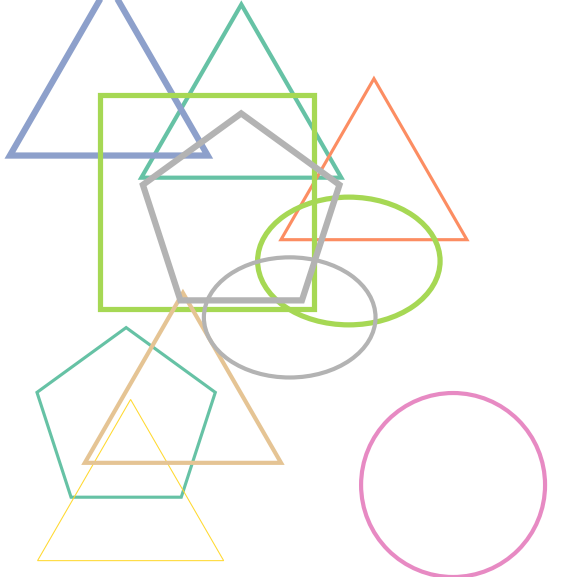[{"shape": "triangle", "thickness": 2, "radius": 1.0, "center": [0.418, 0.791]}, {"shape": "pentagon", "thickness": 1.5, "radius": 0.81, "center": [0.218, 0.27]}, {"shape": "triangle", "thickness": 1.5, "radius": 0.93, "center": [0.648, 0.677]}, {"shape": "triangle", "thickness": 3, "radius": 0.99, "center": [0.188, 0.829]}, {"shape": "circle", "thickness": 2, "radius": 0.8, "center": [0.785, 0.159]}, {"shape": "square", "thickness": 2.5, "radius": 0.93, "center": [0.359, 0.65]}, {"shape": "oval", "thickness": 2.5, "radius": 0.79, "center": [0.604, 0.547]}, {"shape": "triangle", "thickness": 0.5, "radius": 0.93, "center": [0.226, 0.121]}, {"shape": "triangle", "thickness": 2, "radius": 0.98, "center": [0.317, 0.296]}, {"shape": "oval", "thickness": 2, "radius": 0.74, "center": [0.502, 0.449]}, {"shape": "pentagon", "thickness": 3, "radius": 0.89, "center": [0.418, 0.624]}]